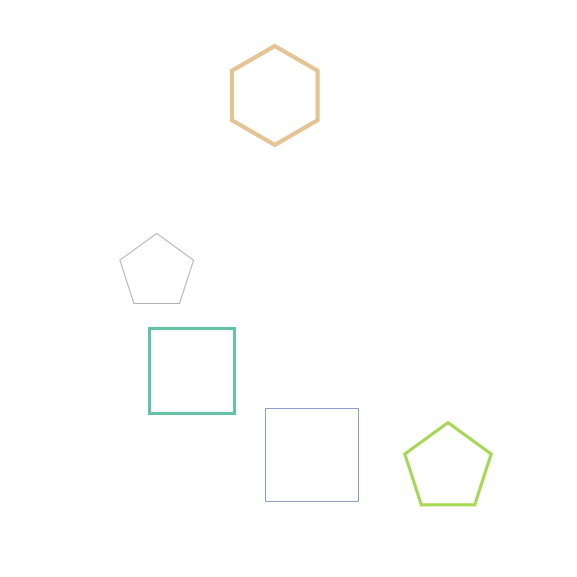[{"shape": "square", "thickness": 1.5, "radius": 0.37, "center": [0.331, 0.358]}, {"shape": "square", "thickness": 0.5, "radius": 0.4, "center": [0.54, 0.212]}, {"shape": "pentagon", "thickness": 1.5, "radius": 0.39, "center": [0.776, 0.189]}, {"shape": "hexagon", "thickness": 2, "radius": 0.43, "center": [0.476, 0.834]}, {"shape": "pentagon", "thickness": 0.5, "radius": 0.34, "center": [0.271, 0.528]}]